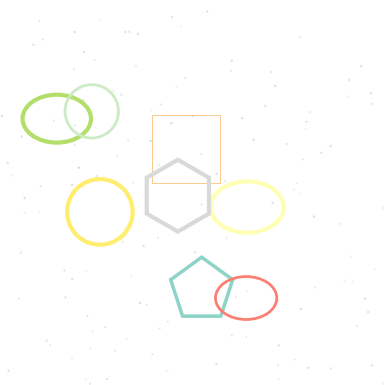[{"shape": "pentagon", "thickness": 2.5, "radius": 0.42, "center": [0.524, 0.247]}, {"shape": "oval", "thickness": 3, "radius": 0.47, "center": [0.642, 0.462]}, {"shape": "oval", "thickness": 2, "radius": 0.4, "center": [0.639, 0.226]}, {"shape": "square", "thickness": 0.5, "radius": 0.44, "center": [0.482, 0.613]}, {"shape": "oval", "thickness": 3, "radius": 0.44, "center": [0.147, 0.692]}, {"shape": "hexagon", "thickness": 3, "radius": 0.47, "center": [0.462, 0.492]}, {"shape": "circle", "thickness": 2, "radius": 0.35, "center": [0.238, 0.711]}, {"shape": "circle", "thickness": 3, "radius": 0.43, "center": [0.259, 0.45]}]